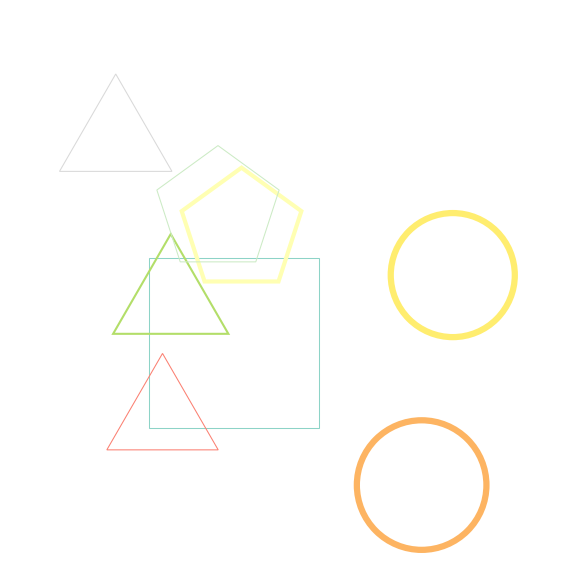[{"shape": "square", "thickness": 0.5, "radius": 0.74, "center": [0.405, 0.405]}, {"shape": "pentagon", "thickness": 2, "radius": 0.54, "center": [0.418, 0.6]}, {"shape": "triangle", "thickness": 0.5, "radius": 0.56, "center": [0.281, 0.276]}, {"shape": "circle", "thickness": 3, "radius": 0.56, "center": [0.73, 0.159]}, {"shape": "triangle", "thickness": 1, "radius": 0.58, "center": [0.296, 0.479]}, {"shape": "triangle", "thickness": 0.5, "radius": 0.56, "center": [0.2, 0.759]}, {"shape": "pentagon", "thickness": 0.5, "radius": 0.56, "center": [0.377, 0.636]}, {"shape": "circle", "thickness": 3, "radius": 0.54, "center": [0.784, 0.523]}]